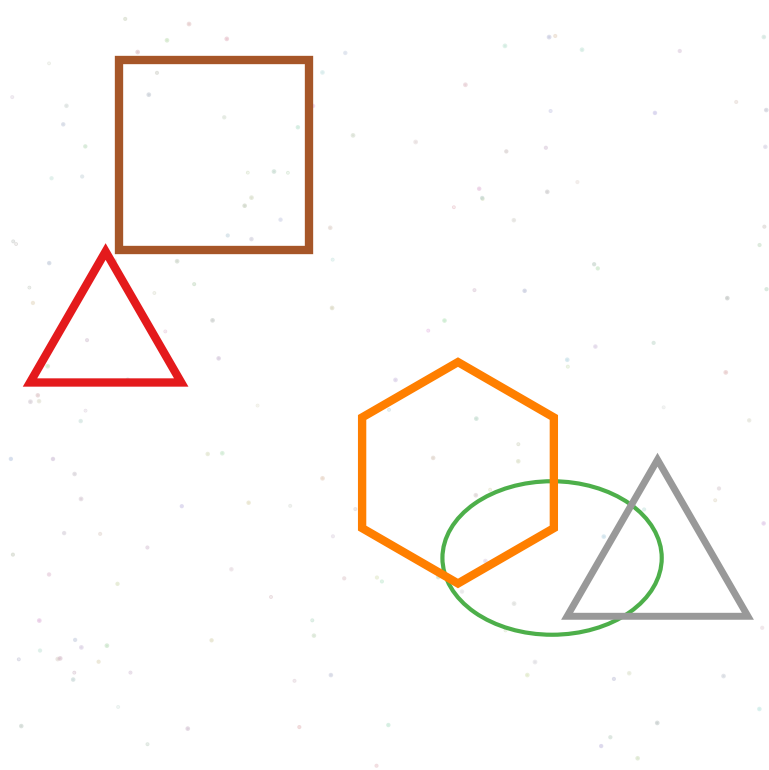[{"shape": "triangle", "thickness": 3, "radius": 0.57, "center": [0.137, 0.56]}, {"shape": "oval", "thickness": 1.5, "radius": 0.71, "center": [0.717, 0.275]}, {"shape": "hexagon", "thickness": 3, "radius": 0.72, "center": [0.595, 0.386]}, {"shape": "square", "thickness": 3, "radius": 0.62, "center": [0.278, 0.799]}, {"shape": "triangle", "thickness": 2.5, "radius": 0.68, "center": [0.854, 0.267]}]